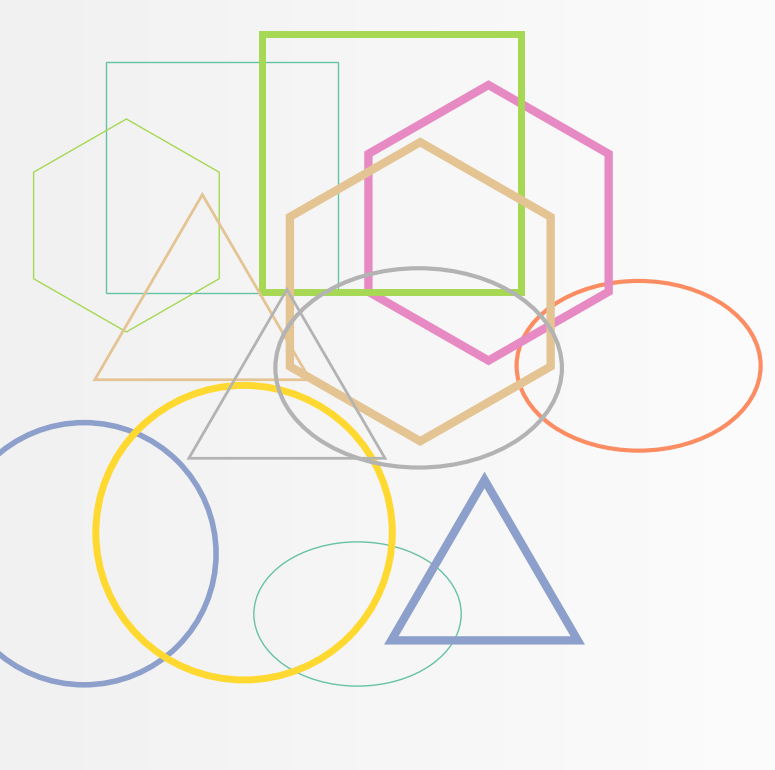[{"shape": "square", "thickness": 0.5, "radius": 0.75, "center": [0.286, 0.77]}, {"shape": "oval", "thickness": 0.5, "radius": 0.67, "center": [0.461, 0.203]}, {"shape": "oval", "thickness": 1.5, "radius": 0.79, "center": [0.824, 0.525]}, {"shape": "triangle", "thickness": 3, "radius": 0.69, "center": [0.625, 0.238]}, {"shape": "circle", "thickness": 2, "radius": 0.85, "center": [0.109, 0.281]}, {"shape": "hexagon", "thickness": 3, "radius": 0.89, "center": [0.63, 0.711]}, {"shape": "square", "thickness": 2.5, "radius": 0.84, "center": [0.505, 0.789]}, {"shape": "hexagon", "thickness": 0.5, "radius": 0.69, "center": [0.163, 0.707]}, {"shape": "circle", "thickness": 2.5, "radius": 0.96, "center": [0.315, 0.308]}, {"shape": "hexagon", "thickness": 3, "radius": 0.97, "center": [0.542, 0.621]}, {"shape": "triangle", "thickness": 1, "radius": 0.8, "center": [0.261, 0.587]}, {"shape": "oval", "thickness": 1.5, "radius": 0.92, "center": [0.54, 0.522]}, {"shape": "triangle", "thickness": 1, "radius": 0.73, "center": [0.37, 0.478]}]